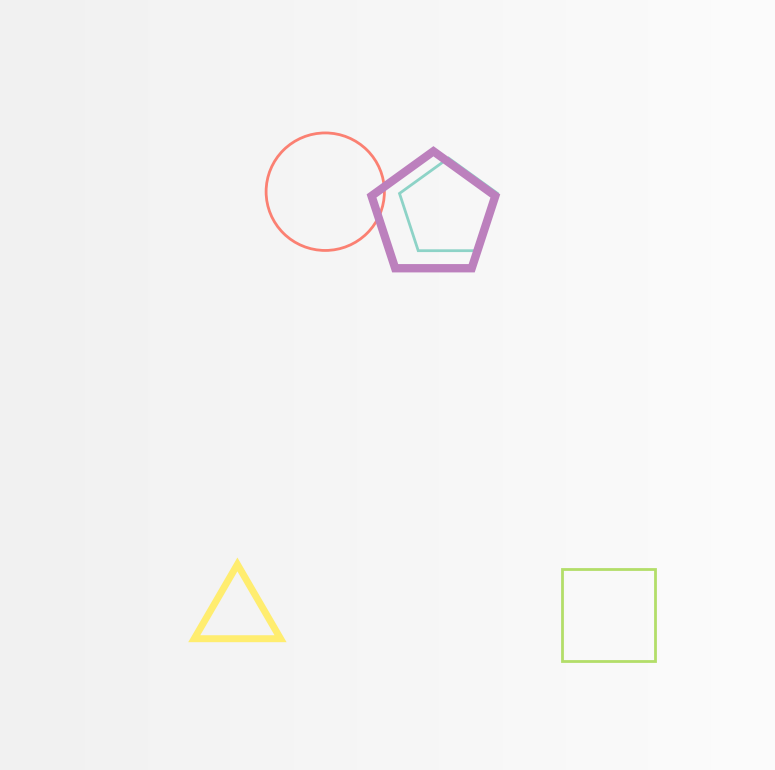[{"shape": "pentagon", "thickness": 1, "radius": 0.33, "center": [0.579, 0.728]}, {"shape": "circle", "thickness": 1, "radius": 0.38, "center": [0.42, 0.751]}, {"shape": "square", "thickness": 1, "radius": 0.3, "center": [0.785, 0.201]}, {"shape": "pentagon", "thickness": 3, "radius": 0.42, "center": [0.559, 0.72]}, {"shape": "triangle", "thickness": 2.5, "radius": 0.32, "center": [0.306, 0.203]}]